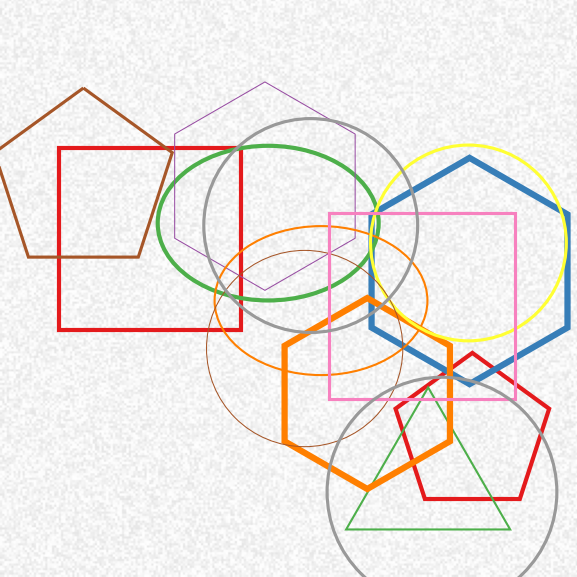[{"shape": "square", "thickness": 2, "radius": 0.79, "center": [0.26, 0.586]}, {"shape": "pentagon", "thickness": 2, "radius": 0.7, "center": [0.818, 0.248]}, {"shape": "hexagon", "thickness": 3, "radius": 0.98, "center": [0.813, 0.53]}, {"shape": "triangle", "thickness": 1, "radius": 0.82, "center": [0.741, 0.164]}, {"shape": "oval", "thickness": 2, "radius": 0.96, "center": [0.464, 0.613]}, {"shape": "hexagon", "thickness": 0.5, "radius": 0.9, "center": [0.459, 0.677]}, {"shape": "oval", "thickness": 1, "radius": 0.92, "center": [0.556, 0.479]}, {"shape": "hexagon", "thickness": 3, "radius": 0.83, "center": [0.636, 0.318]}, {"shape": "circle", "thickness": 1.5, "radius": 0.85, "center": [0.811, 0.578]}, {"shape": "pentagon", "thickness": 1.5, "radius": 0.81, "center": [0.144, 0.685]}, {"shape": "circle", "thickness": 0.5, "radius": 0.85, "center": [0.528, 0.396]}, {"shape": "square", "thickness": 1.5, "radius": 0.8, "center": [0.73, 0.469]}, {"shape": "circle", "thickness": 1.5, "radius": 0.93, "center": [0.538, 0.609]}, {"shape": "circle", "thickness": 1.5, "radius": 0.99, "center": [0.765, 0.147]}]